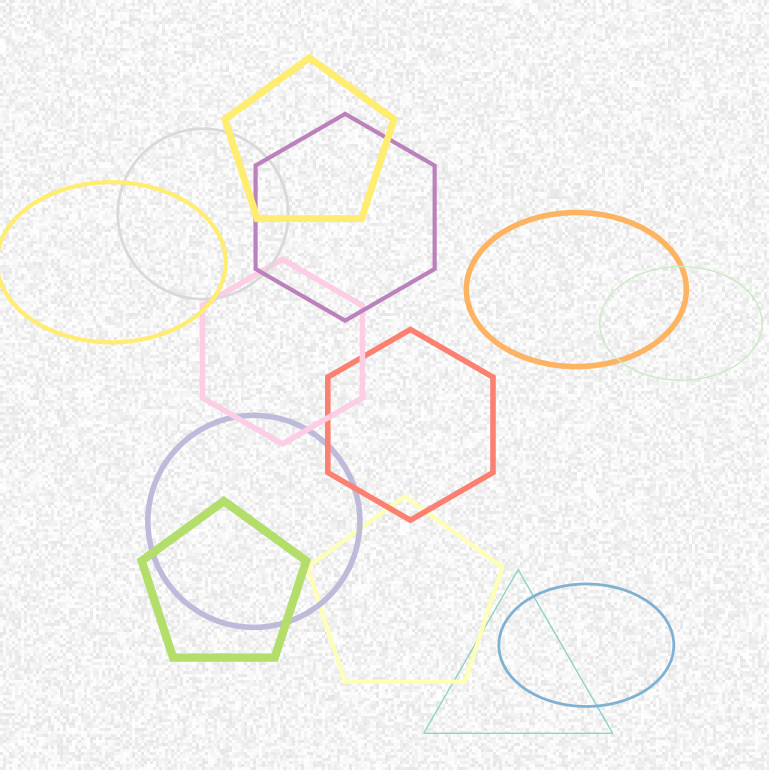[{"shape": "triangle", "thickness": 0.5, "radius": 0.71, "center": [0.673, 0.119]}, {"shape": "pentagon", "thickness": 1.5, "radius": 0.67, "center": [0.526, 0.222]}, {"shape": "circle", "thickness": 2, "radius": 0.69, "center": [0.33, 0.323]}, {"shape": "hexagon", "thickness": 2, "radius": 0.62, "center": [0.533, 0.448]}, {"shape": "oval", "thickness": 1, "radius": 0.57, "center": [0.761, 0.162]}, {"shape": "oval", "thickness": 2, "radius": 0.71, "center": [0.749, 0.624]}, {"shape": "pentagon", "thickness": 3, "radius": 0.56, "center": [0.291, 0.237]}, {"shape": "hexagon", "thickness": 2, "radius": 0.6, "center": [0.367, 0.543]}, {"shape": "circle", "thickness": 1, "radius": 0.55, "center": [0.264, 0.722]}, {"shape": "hexagon", "thickness": 1.5, "radius": 0.67, "center": [0.448, 0.718]}, {"shape": "oval", "thickness": 0.5, "radius": 0.53, "center": [0.884, 0.58]}, {"shape": "pentagon", "thickness": 2.5, "radius": 0.58, "center": [0.402, 0.809]}, {"shape": "oval", "thickness": 1.5, "radius": 0.74, "center": [0.145, 0.659]}]